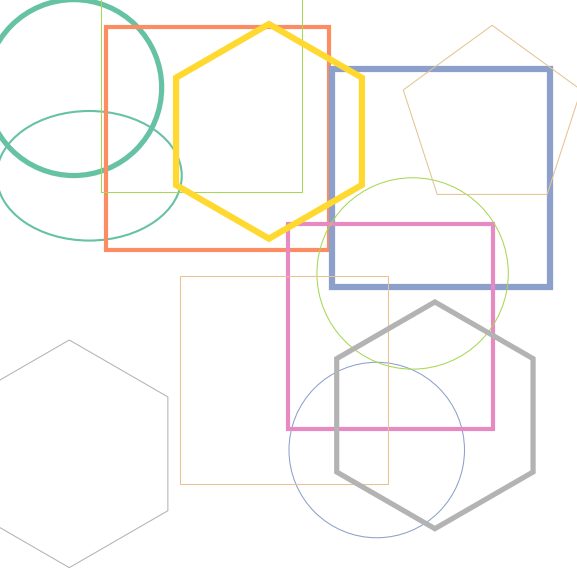[{"shape": "circle", "thickness": 2.5, "radius": 0.76, "center": [0.128, 0.847]}, {"shape": "oval", "thickness": 1, "radius": 0.8, "center": [0.154, 0.695]}, {"shape": "square", "thickness": 2, "radius": 0.96, "center": [0.377, 0.759]}, {"shape": "square", "thickness": 3, "radius": 0.94, "center": [0.763, 0.691]}, {"shape": "circle", "thickness": 0.5, "radius": 0.76, "center": [0.652, 0.22]}, {"shape": "square", "thickness": 2, "radius": 0.89, "center": [0.677, 0.434]}, {"shape": "circle", "thickness": 0.5, "radius": 0.83, "center": [0.714, 0.526]}, {"shape": "square", "thickness": 0.5, "radius": 0.87, "center": [0.35, 0.84]}, {"shape": "hexagon", "thickness": 3, "radius": 0.93, "center": [0.466, 0.772]}, {"shape": "pentagon", "thickness": 0.5, "radius": 0.81, "center": [0.852, 0.793]}, {"shape": "square", "thickness": 0.5, "radius": 0.9, "center": [0.492, 0.341]}, {"shape": "hexagon", "thickness": 2.5, "radius": 0.98, "center": [0.753, 0.28]}, {"shape": "hexagon", "thickness": 0.5, "radius": 0.99, "center": [0.12, 0.213]}]